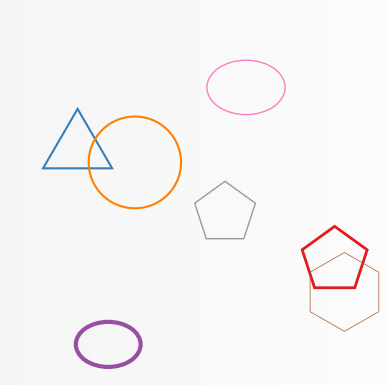[{"shape": "pentagon", "thickness": 2, "radius": 0.44, "center": [0.864, 0.324]}, {"shape": "triangle", "thickness": 1.5, "radius": 0.51, "center": [0.2, 0.614]}, {"shape": "oval", "thickness": 3, "radius": 0.42, "center": [0.279, 0.105]}, {"shape": "circle", "thickness": 1.5, "radius": 0.6, "center": [0.348, 0.578]}, {"shape": "hexagon", "thickness": 0.5, "radius": 0.51, "center": [0.889, 0.242]}, {"shape": "oval", "thickness": 1, "radius": 0.5, "center": [0.635, 0.773]}, {"shape": "pentagon", "thickness": 1, "radius": 0.41, "center": [0.581, 0.447]}]